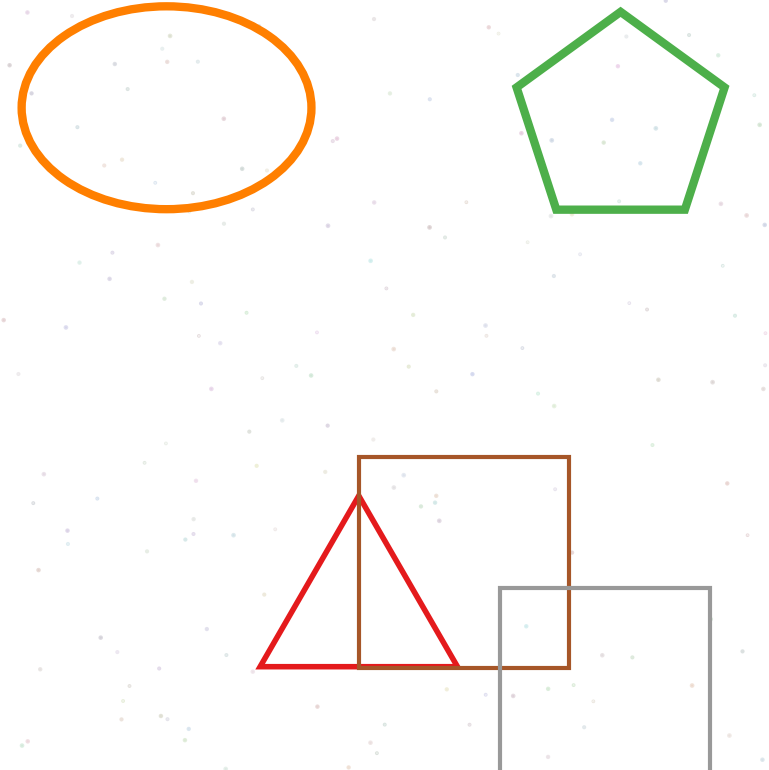[{"shape": "triangle", "thickness": 2, "radius": 0.74, "center": [0.466, 0.208]}, {"shape": "pentagon", "thickness": 3, "radius": 0.71, "center": [0.806, 0.843]}, {"shape": "oval", "thickness": 3, "radius": 0.94, "center": [0.216, 0.86]}, {"shape": "square", "thickness": 1.5, "radius": 0.68, "center": [0.603, 0.269]}, {"shape": "square", "thickness": 1.5, "radius": 0.68, "center": [0.786, 0.1]}]